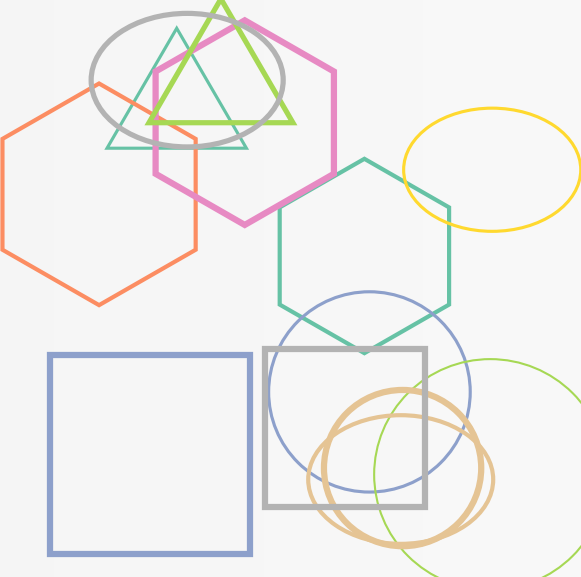[{"shape": "hexagon", "thickness": 2, "radius": 0.84, "center": [0.627, 0.556]}, {"shape": "triangle", "thickness": 1.5, "radius": 0.69, "center": [0.304, 0.812]}, {"shape": "hexagon", "thickness": 2, "radius": 0.96, "center": [0.17, 0.663]}, {"shape": "circle", "thickness": 1.5, "radius": 0.87, "center": [0.636, 0.321]}, {"shape": "square", "thickness": 3, "radius": 0.86, "center": [0.258, 0.212]}, {"shape": "hexagon", "thickness": 3, "radius": 0.89, "center": [0.421, 0.787]}, {"shape": "triangle", "thickness": 2.5, "radius": 0.71, "center": [0.38, 0.858]}, {"shape": "circle", "thickness": 1, "radius": 1.0, "center": [0.844, 0.177]}, {"shape": "oval", "thickness": 1.5, "radius": 0.76, "center": [0.847, 0.705]}, {"shape": "circle", "thickness": 3, "radius": 0.68, "center": [0.693, 0.189]}, {"shape": "oval", "thickness": 2, "radius": 0.8, "center": [0.689, 0.169]}, {"shape": "square", "thickness": 3, "radius": 0.69, "center": [0.594, 0.258]}, {"shape": "oval", "thickness": 2.5, "radius": 0.83, "center": [0.322, 0.86]}]